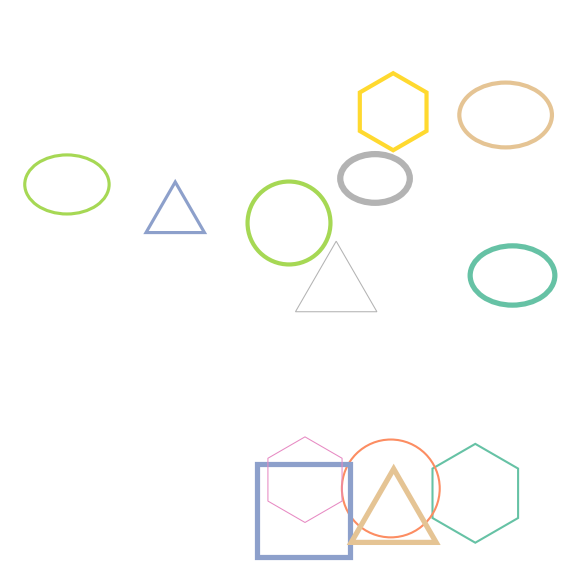[{"shape": "hexagon", "thickness": 1, "radius": 0.43, "center": [0.823, 0.145]}, {"shape": "oval", "thickness": 2.5, "radius": 0.37, "center": [0.887, 0.522]}, {"shape": "circle", "thickness": 1, "radius": 0.42, "center": [0.677, 0.153]}, {"shape": "square", "thickness": 2.5, "radius": 0.4, "center": [0.525, 0.115]}, {"shape": "triangle", "thickness": 1.5, "radius": 0.29, "center": [0.303, 0.626]}, {"shape": "hexagon", "thickness": 0.5, "radius": 0.37, "center": [0.528, 0.169]}, {"shape": "oval", "thickness": 1.5, "radius": 0.37, "center": [0.116, 0.68]}, {"shape": "circle", "thickness": 2, "radius": 0.36, "center": [0.5, 0.613]}, {"shape": "hexagon", "thickness": 2, "radius": 0.33, "center": [0.681, 0.806]}, {"shape": "oval", "thickness": 2, "radius": 0.4, "center": [0.876, 0.8]}, {"shape": "triangle", "thickness": 2.5, "radius": 0.42, "center": [0.682, 0.102]}, {"shape": "oval", "thickness": 3, "radius": 0.3, "center": [0.649, 0.69]}, {"shape": "triangle", "thickness": 0.5, "radius": 0.41, "center": [0.582, 0.5]}]